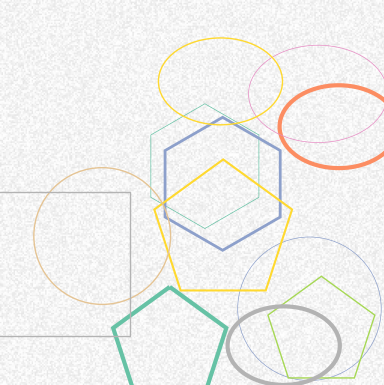[{"shape": "pentagon", "thickness": 3, "radius": 0.77, "center": [0.441, 0.1]}, {"shape": "hexagon", "thickness": 0.5, "radius": 0.81, "center": [0.532, 0.568]}, {"shape": "oval", "thickness": 3, "radius": 0.77, "center": [0.88, 0.671]}, {"shape": "circle", "thickness": 0.5, "radius": 0.93, "center": [0.804, 0.198]}, {"shape": "hexagon", "thickness": 2, "radius": 0.86, "center": [0.578, 0.523]}, {"shape": "oval", "thickness": 0.5, "radius": 0.9, "center": [0.826, 0.756]}, {"shape": "pentagon", "thickness": 1, "radius": 0.73, "center": [0.835, 0.136]}, {"shape": "oval", "thickness": 1, "radius": 0.81, "center": [0.573, 0.789]}, {"shape": "pentagon", "thickness": 1.5, "radius": 0.94, "center": [0.58, 0.398]}, {"shape": "circle", "thickness": 1, "radius": 0.89, "center": [0.265, 0.387]}, {"shape": "oval", "thickness": 3, "radius": 0.73, "center": [0.737, 0.102]}, {"shape": "square", "thickness": 1, "radius": 0.94, "center": [0.151, 0.315]}]